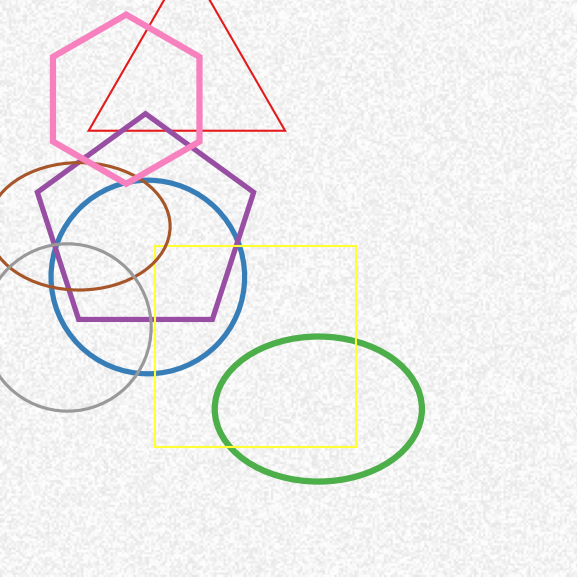[{"shape": "triangle", "thickness": 1, "radius": 0.98, "center": [0.324, 0.871]}, {"shape": "circle", "thickness": 2.5, "radius": 0.84, "center": [0.256, 0.52]}, {"shape": "oval", "thickness": 3, "radius": 0.9, "center": [0.551, 0.291]}, {"shape": "pentagon", "thickness": 2.5, "radius": 0.98, "center": [0.252, 0.605]}, {"shape": "square", "thickness": 1, "radius": 0.87, "center": [0.443, 0.399]}, {"shape": "oval", "thickness": 1.5, "radius": 0.79, "center": [0.137, 0.607]}, {"shape": "hexagon", "thickness": 3, "radius": 0.73, "center": [0.219, 0.827]}, {"shape": "circle", "thickness": 1.5, "radius": 0.72, "center": [0.117, 0.432]}]